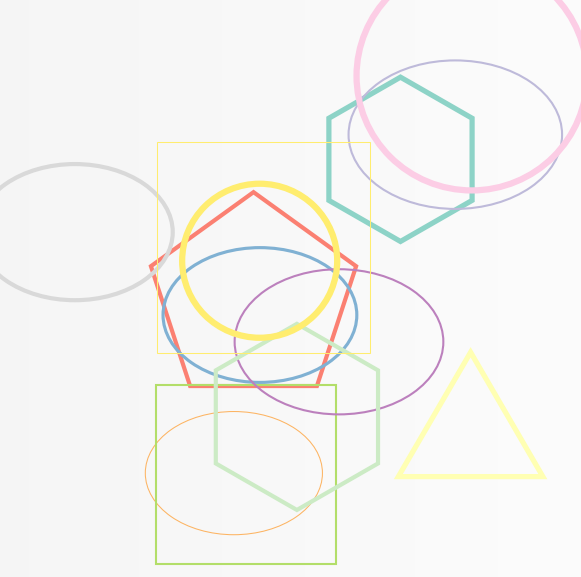[{"shape": "hexagon", "thickness": 2.5, "radius": 0.71, "center": [0.689, 0.723]}, {"shape": "triangle", "thickness": 2.5, "radius": 0.72, "center": [0.81, 0.246]}, {"shape": "oval", "thickness": 1, "radius": 0.92, "center": [0.783, 0.766]}, {"shape": "pentagon", "thickness": 2, "radius": 0.93, "center": [0.436, 0.481]}, {"shape": "oval", "thickness": 1.5, "radius": 0.83, "center": [0.447, 0.454]}, {"shape": "oval", "thickness": 0.5, "radius": 0.76, "center": [0.402, 0.18]}, {"shape": "square", "thickness": 1, "radius": 0.78, "center": [0.424, 0.178]}, {"shape": "circle", "thickness": 3, "radius": 0.99, "center": [0.812, 0.868]}, {"shape": "oval", "thickness": 2, "radius": 0.84, "center": [0.129, 0.597]}, {"shape": "oval", "thickness": 1, "radius": 0.9, "center": [0.583, 0.407]}, {"shape": "hexagon", "thickness": 2, "radius": 0.81, "center": [0.511, 0.277]}, {"shape": "square", "thickness": 0.5, "radius": 0.92, "center": [0.453, 0.571]}, {"shape": "circle", "thickness": 3, "radius": 0.67, "center": [0.447, 0.548]}]